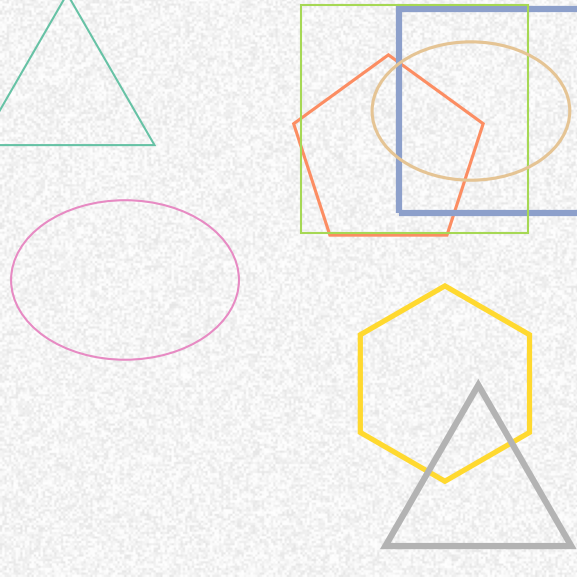[{"shape": "triangle", "thickness": 1, "radius": 0.87, "center": [0.116, 0.835]}, {"shape": "pentagon", "thickness": 1.5, "radius": 0.86, "center": [0.673, 0.732]}, {"shape": "square", "thickness": 3, "radius": 0.88, "center": [0.867, 0.807]}, {"shape": "oval", "thickness": 1, "radius": 0.99, "center": [0.216, 0.514]}, {"shape": "square", "thickness": 1, "radius": 0.99, "center": [0.718, 0.793]}, {"shape": "hexagon", "thickness": 2.5, "radius": 0.85, "center": [0.77, 0.335]}, {"shape": "oval", "thickness": 1.5, "radius": 0.86, "center": [0.815, 0.807]}, {"shape": "triangle", "thickness": 3, "radius": 0.93, "center": [0.828, 0.147]}]